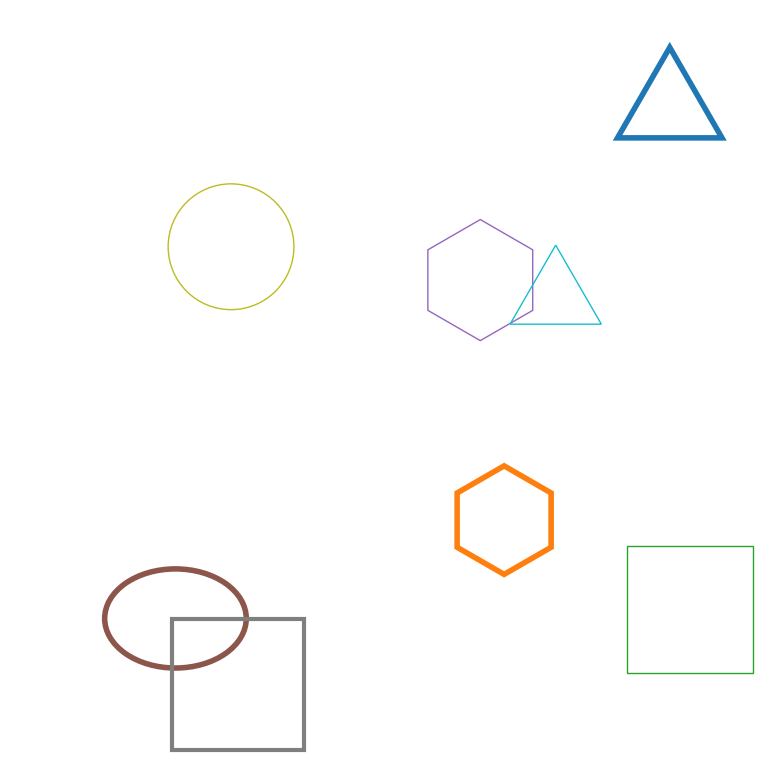[{"shape": "triangle", "thickness": 2, "radius": 0.39, "center": [0.87, 0.86]}, {"shape": "hexagon", "thickness": 2, "radius": 0.35, "center": [0.655, 0.325]}, {"shape": "square", "thickness": 0.5, "radius": 0.41, "center": [0.896, 0.209]}, {"shape": "hexagon", "thickness": 0.5, "radius": 0.39, "center": [0.624, 0.636]}, {"shape": "oval", "thickness": 2, "radius": 0.46, "center": [0.228, 0.197]}, {"shape": "square", "thickness": 1.5, "radius": 0.43, "center": [0.31, 0.111]}, {"shape": "circle", "thickness": 0.5, "radius": 0.41, "center": [0.3, 0.68]}, {"shape": "triangle", "thickness": 0.5, "radius": 0.34, "center": [0.722, 0.613]}]